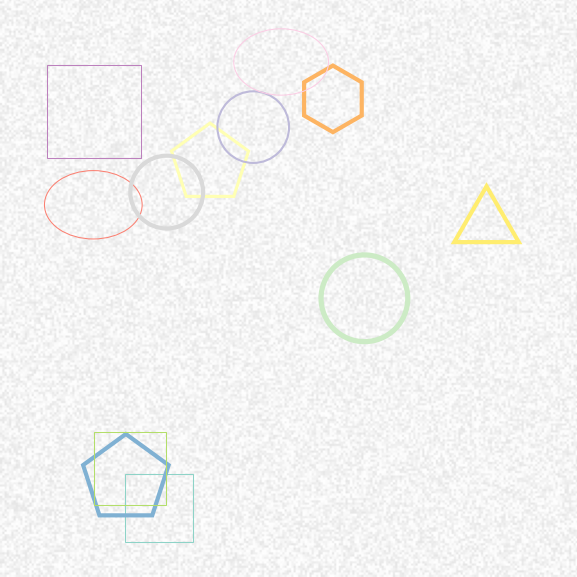[{"shape": "square", "thickness": 0.5, "radius": 0.3, "center": [0.275, 0.119]}, {"shape": "pentagon", "thickness": 1.5, "radius": 0.35, "center": [0.364, 0.716]}, {"shape": "circle", "thickness": 1, "radius": 0.31, "center": [0.438, 0.779]}, {"shape": "oval", "thickness": 0.5, "radius": 0.42, "center": [0.162, 0.645]}, {"shape": "pentagon", "thickness": 2, "radius": 0.39, "center": [0.218, 0.17]}, {"shape": "hexagon", "thickness": 2, "radius": 0.29, "center": [0.576, 0.828]}, {"shape": "square", "thickness": 0.5, "radius": 0.32, "center": [0.225, 0.188]}, {"shape": "oval", "thickness": 0.5, "radius": 0.41, "center": [0.487, 0.892]}, {"shape": "circle", "thickness": 2, "radius": 0.32, "center": [0.289, 0.667]}, {"shape": "square", "thickness": 0.5, "radius": 0.4, "center": [0.163, 0.806]}, {"shape": "circle", "thickness": 2.5, "radius": 0.38, "center": [0.631, 0.483]}, {"shape": "triangle", "thickness": 2, "radius": 0.32, "center": [0.842, 0.612]}]